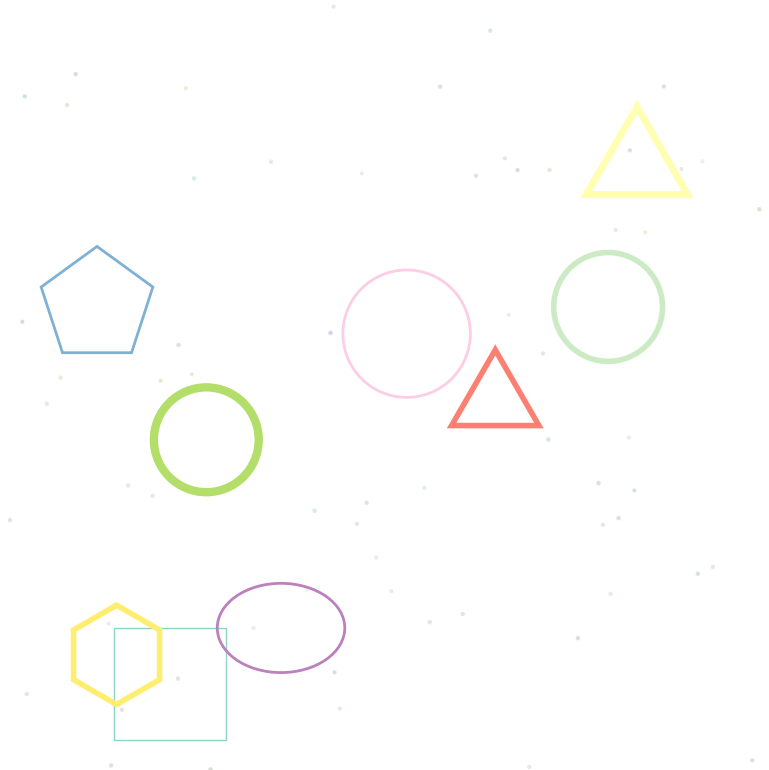[{"shape": "square", "thickness": 0.5, "radius": 0.37, "center": [0.221, 0.112]}, {"shape": "triangle", "thickness": 2.5, "radius": 0.38, "center": [0.827, 0.785]}, {"shape": "triangle", "thickness": 2, "radius": 0.33, "center": [0.643, 0.48]}, {"shape": "pentagon", "thickness": 1, "radius": 0.38, "center": [0.126, 0.604]}, {"shape": "circle", "thickness": 3, "radius": 0.34, "center": [0.268, 0.429]}, {"shape": "circle", "thickness": 1, "radius": 0.41, "center": [0.528, 0.567]}, {"shape": "oval", "thickness": 1, "radius": 0.41, "center": [0.365, 0.184]}, {"shape": "circle", "thickness": 2, "radius": 0.35, "center": [0.79, 0.601]}, {"shape": "hexagon", "thickness": 2, "radius": 0.32, "center": [0.151, 0.15]}]